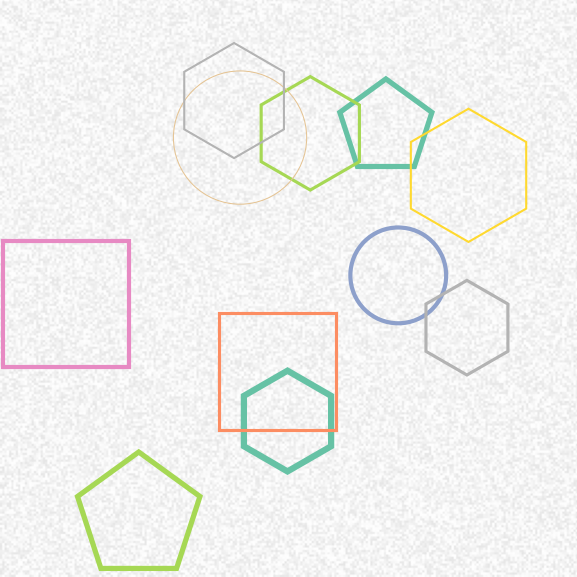[{"shape": "hexagon", "thickness": 3, "radius": 0.44, "center": [0.498, 0.27]}, {"shape": "pentagon", "thickness": 2.5, "radius": 0.42, "center": [0.668, 0.779]}, {"shape": "square", "thickness": 1.5, "radius": 0.51, "center": [0.48, 0.356]}, {"shape": "circle", "thickness": 2, "radius": 0.41, "center": [0.69, 0.522]}, {"shape": "square", "thickness": 2, "radius": 0.55, "center": [0.114, 0.473]}, {"shape": "hexagon", "thickness": 1.5, "radius": 0.49, "center": [0.537, 0.768]}, {"shape": "pentagon", "thickness": 2.5, "radius": 0.56, "center": [0.24, 0.105]}, {"shape": "hexagon", "thickness": 1, "radius": 0.58, "center": [0.811, 0.696]}, {"shape": "circle", "thickness": 0.5, "radius": 0.58, "center": [0.416, 0.761]}, {"shape": "hexagon", "thickness": 1, "radius": 0.5, "center": [0.405, 0.825]}, {"shape": "hexagon", "thickness": 1.5, "radius": 0.41, "center": [0.809, 0.432]}]